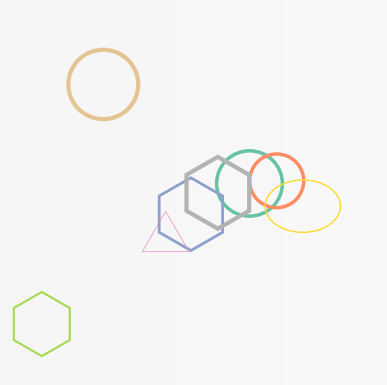[{"shape": "circle", "thickness": 2.5, "radius": 0.42, "center": [0.644, 0.523]}, {"shape": "circle", "thickness": 2.5, "radius": 0.35, "center": [0.714, 0.53]}, {"shape": "hexagon", "thickness": 2, "radius": 0.47, "center": [0.493, 0.444]}, {"shape": "triangle", "thickness": 0.5, "radius": 0.35, "center": [0.428, 0.381]}, {"shape": "hexagon", "thickness": 1.5, "radius": 0.42, "center": [0.108, 0.158]}, {"shape": "oval", "thickness": 1, "radius": 0.49, "center": [0.782, 0.465]}, {"shape": "circle", "thickness": 3, "radius": 0.45, "center": [0.267, 0.781]}, {"shape": "hexagon", "thickness": 3, "radius": 0.47, "center": [0.562, 0.499]}]